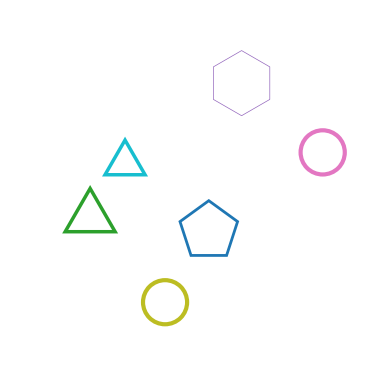[{"shape": "pentagon", "thickness": 2, "radius": 0.39, "center": [0.542, 0.4]}, {"shape": "triangle", "thickness": 2.5, "radius": 0.37, "center": [0.234, 0.436]}, {"shape": "hexagon", "thickness": 0.5, "radius": 0.42, "center": [0.628, 0.784]}, {"shape": "circle", "thickness": 3, "radius": 0.29, "center": [0.838, 0.604]}, {"shape": "circle", "thickness": 3, "radius": 0.29, "center": [0.429, 0.215]}, {"shape": "triangle", "thickness": 2.5, "radius": 0.3, "center": [0.325, 0.576]}]